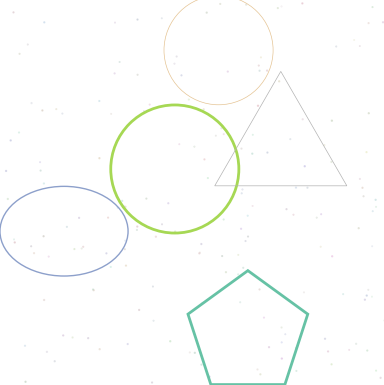[{"shape": "pentagon", "thickness": 2, "radius": 0.82, "center": [0.644, 0.133]}, {"shape": "oval", "thickness": 1, "radius": 0.83, "center": [0.166, 0.4]}, {"shape": "circle", "thickness": 2, "radius": 0.83, "center": [0.454, 0.561]}, {"shape": "circle", "thickness": 0.5, "radius": 0.71, "center": [0.568, 0.87]}, {"shape": "triangle", "thickness": 0.5, "radius": 0.99, "center": [0.729, 0.616]}]